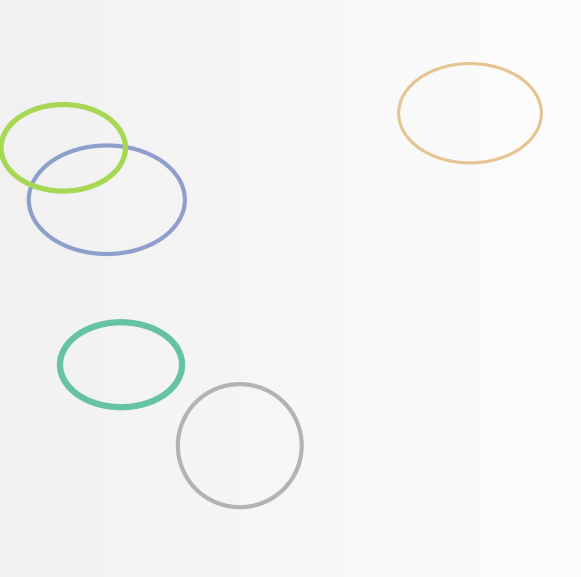[{"shape": "oval", "thickness": 3, "radius": 0.53, "center": [0.208, 0.368]}, {"shape": "oval", "thickness": 2, "radius": 0.67, "center": [0.184, 0.653]}, {"shape": "oval", "thickness": 2.5, "radius": 0.54, "center": [0.109, 0.743]}, {"shape": "oval", "thickness": 1.5, "radius": 0.61, "center": [0.809, 0.803]}, {"shape": "circle", "thickness": 2, "radius": 0.53, "center": [0.413, 0.227]}]